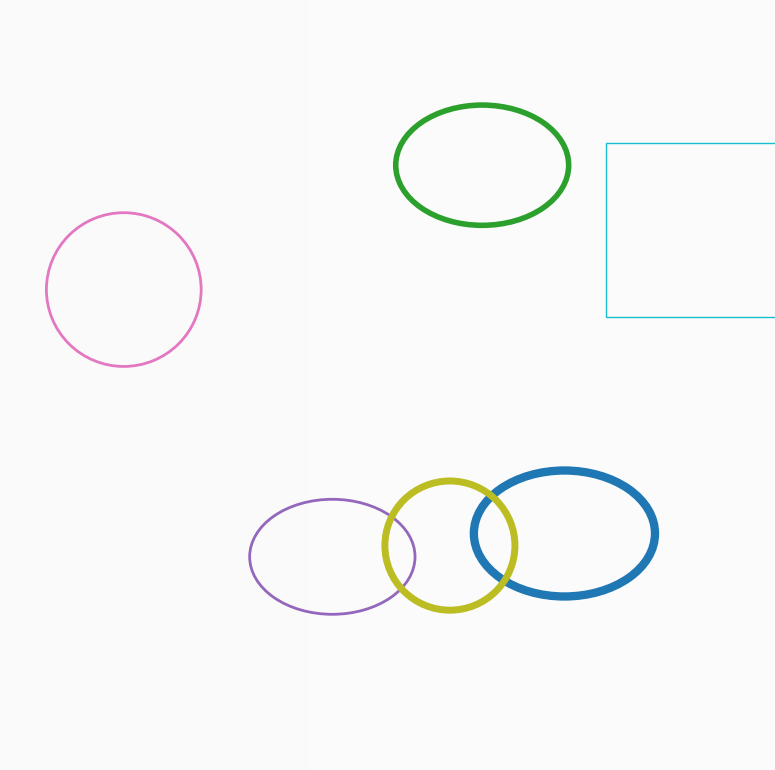[{"shape": "oval", "thickness": 3, "radius": 0.58, "center": [0.728, 0.307]}, {"shape": "oval", "thickness": 2, "radius": 0.56, "center": [0.622, 0.785]}, {"shape": "oval", "thickness": 1, "radius": 0.53, "center": [0.429, 0.277]}, {"shape": "circle", "thickness": 1, "radius": 0.5, "center": [0.16, 0.624]}, {"shape": "circle", "thickness": 2.5, "radius": 0.42, "center": [0.581, 0.291]}, {"shape": "square", "thickness": 0.5, "radius": 0.56, "center": [0.894, 0.701]}]